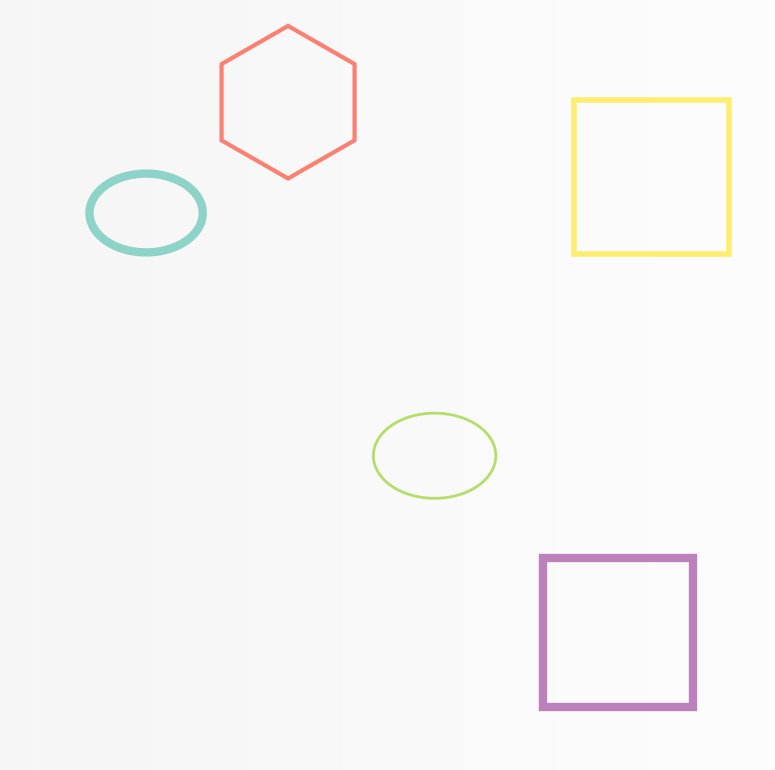[{"shape": "oval", "thickness": 3, "radius": 0.37, "center": [0.189, 0.723]}, {"shape": "hexagon", "thickness": 1.5, "radius": 0.5, "center": [0.372, 0.867]}, {"shape": "oval", "thickness": 1, "radius": 0.4, "center": [0.561, 0.408]}, {"shape": "square", "thickness": 3, "radius": 0.48, "center": [0.797, 0.178]}, {"shape": "square", "thickness": 2, "radius": 0.5, "center": [0.841, 0.77]}]